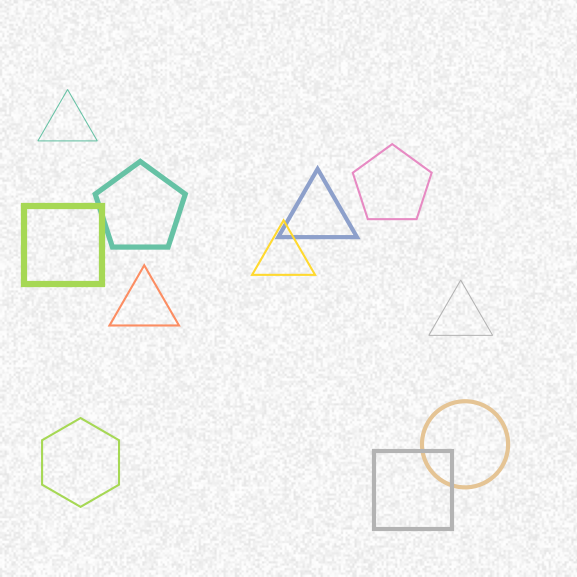[{"shape": "triangle", "thickness": 0.5, "radius": 0.3, "center": [0.117, 0.785]}, {"shape": "pentagon", "thickness": 2.5, "radius": 0.41, "center": [0.243, 0.638]}, {"shape": "triangle", "thickness": 1, "radius": 0.35, "center": [0.25, 0.47]}, {"shape": "triangle", "thickness": 2, "radius": 0.39, "center": [0.55, 0.628]}, {"shape": "pentagon", "thickness": 1, "radius": 0.36, "center": [0.679, 0.678]}, {"shape": "square", "thickness": 3, "radius": 0.34, "center": [0.109, 0.575]}, {"shape": "hexagon", "thickness": 1, "radius": 0.38, "center": [0.139, 0.198]}, {"shape": "triangle", "thickness": 1, "radius": 0.31, "center": [0.491, 0.555]}, {"shape": "circle", "thickness": 2, "radius": 0.37, "center": [0.805, 0.23]}, {"shape": "square", "thickness": 2, "radius": 0.34, "center": [0.715, 0.15]}, {"shape": "triangle", "thickness": 0.5, "radius": 0.32, "center": [0.798, 0.45]}]